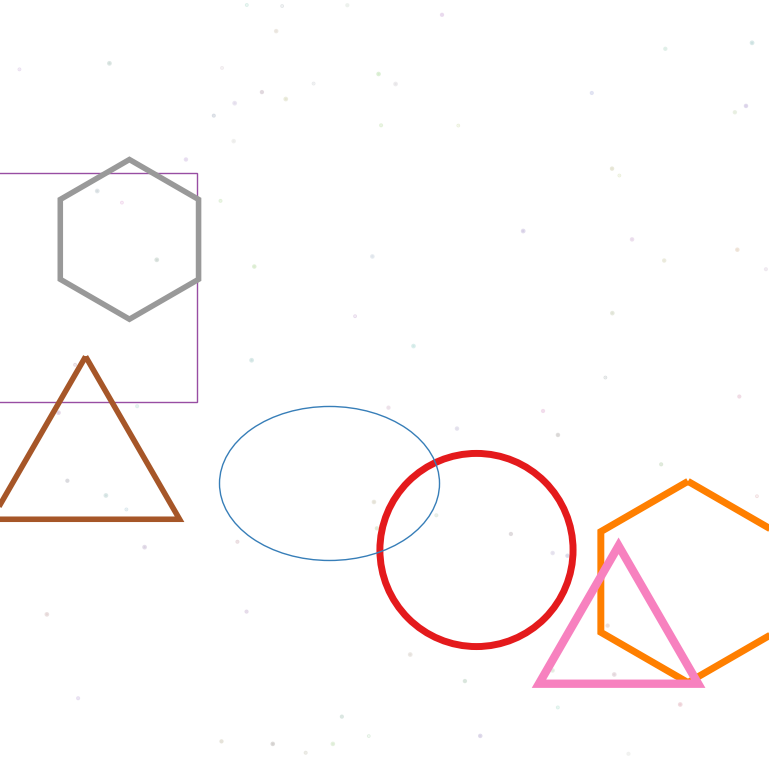[{"shape": "circle", "thickness": 2.5, "radius": 0.63, "center": [0.619, 0.286]}, {"shape": "oval", "thickness": 0.5, "radius": 0.71, "center": [0.428, 0.372]}, {"shape": "square", "thickness": 0.5, "radius": 0.74, "center": [0.107, 0.627]}, {"shape": "hexagon", "thickness": 2.5, "radius": 0.65, "center": [0.893, 0.244]}, {"shape": "triangle", "thickness": 2, "radius": 0.7, "center": [0.111, 0.396]}, {"shape": "triangle", "thickness": 3, "radius": 0.6, "center": [0.803, 0.172]}, {"shape": "hexagon", "thickness": 2, "radius": 0.52, "center": [0.168, 0.689]}]